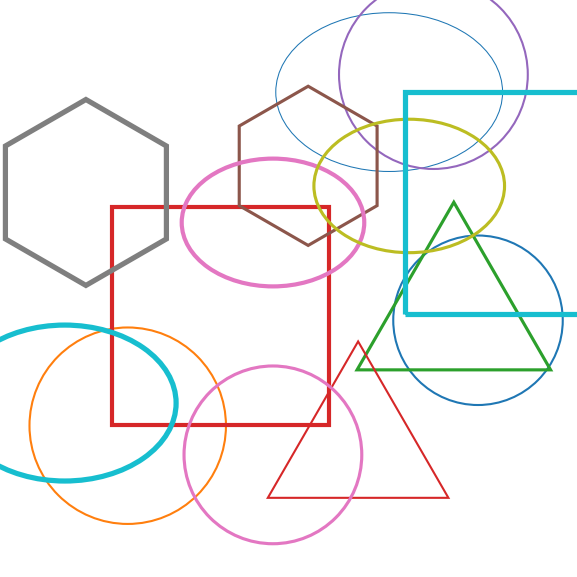[{"shape": "oval", "thickness": 0.5, "radius": 0.98, "center": [0.674, 0.84]}, {"shape": "circle", "thickness": 1, "radius": 0.73, "center": [0.828, 0.445]}, {"shape": "circle", "thickness": 1, "radius": 0.85, "center": [0.221, 0.262]}, {"shape": "triangle", "thickness": 1.5, "radius": 0.97, "center": [0.786, 0.455]}, {"shape": "square", "thickness": 2, "radius": 0.94, "center": [0.381, 0.452]}, {"shape": "triangle", "thickness": 1, "radius": 0.9, "center": [0.62, 0.227]}, {"shape": "circle", "thickness": 1, "radius": 0.82, "center": [0.75, 0.87]}, {"shape": "hexagon", "thickness": 1.5, "radius": 0.69, "center": [0.534, 0.712]}, {"shape": "oval", "thickness": 2, "radius": 0.79, "center": [0.473, 0.614]}, {"shape": "circle", "thickness": 1.5, "radius": 0.77, "center": [0.473, 0.212]}, {"shape": "hexagon", "thickness": 2.5, "radius": 0.8, "center": [0.149, 0.666]}, {"shape": "oval", "thickness": 1.5, "radius": 0.83, "center": [0.709, 0.677]}, {"shape": "square", "thickness": 2.5, "radius": 0.96, "center": [0.893, 0.648]}, {"shape": "oval", "thickness": 2.5, "radius": 0.96, "center": [0.112, 0.301]}]